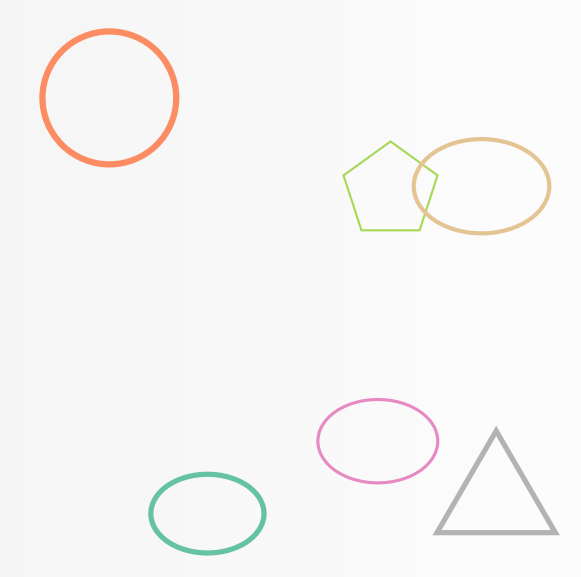[{"shape": "oval", "thickness": 2.5, "radius": 0.49, "center": [0.357, 0.11]}, {"shape": "circle", "thickness": 3, "radius": 0.58, "center": [0.188, 0.83]}, {"shape": "oval", "thickness": 1.5, "radius": 0.52, "center": [0.65, 0.235]}, {"shape": "pentagon", "thickness": 1, "radius": 0.43, "center": [0.672, 0.669]}, {"shape": "oval", "thickness": 2, "radius": 0.58, "center": [0.828, 0.677]}, {"shape": "triangle", "thickness": 2.5, "radius": 0.59, "center": [0.854, 0.136]}]